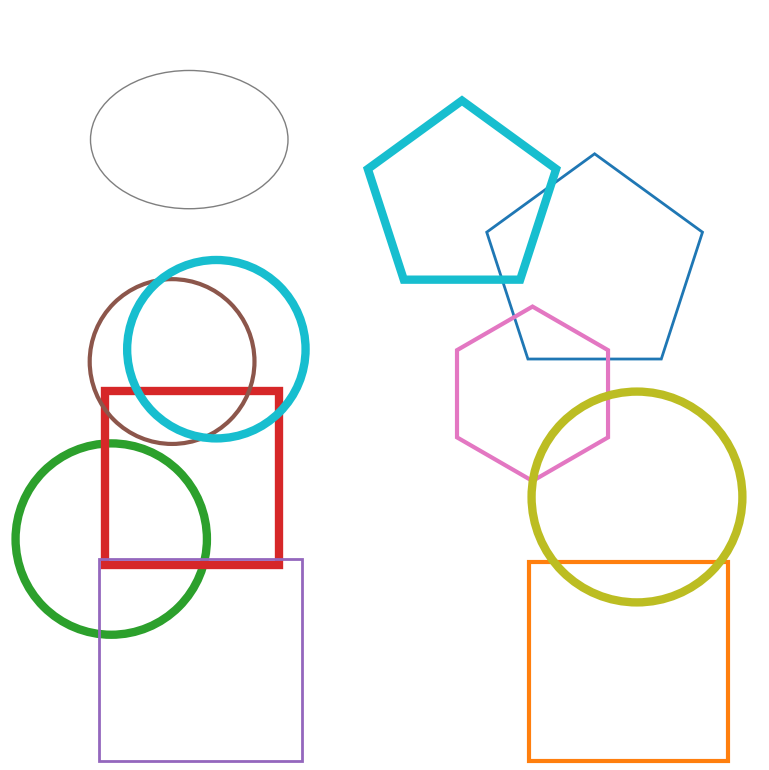[{"shape": "pentagon", "thickness": 1, "radius": 0.74, "center": [0.772, 0.653]}, {"shape": "square", "thickness": 1.5, "radius": 0.65, "center": [0.816, 0.141]}, {"shape": "circle", "thickness": 3, "radius": 0.62, "center": [0.144, 0.3]}, {"shape": "square", "thickness": 3, "radius": 0.57, "center": [0.25, 0.379]}, {"shape": "square", "thickness": 1, "radius": 0.66, "center": [0.261, 0.143]}, {"shape": "circle", "thickness": 1.5, "radius": 0.54, "center": [0.223, 0.53]}, {"shape": "hexagon", "thickness": 1.5, "radius": 0.57, "center": [0.692, 0.489]}, {"shape": "oval", "thickness": 0.5, "radius": 0.64, "center": [0.246, 0.819]}, {"shape": "circle", "thickness": 3, "radius": 0.68, "center": [0.827, 0.355]}, {"shape": "circle", "thickness": 3, "radius": 0.58, "center": [0.281, 0.546]}, {"shape": "pentagon", "thickness": 3, "radius": 0.64, "center": [0.6, 0.741]}]